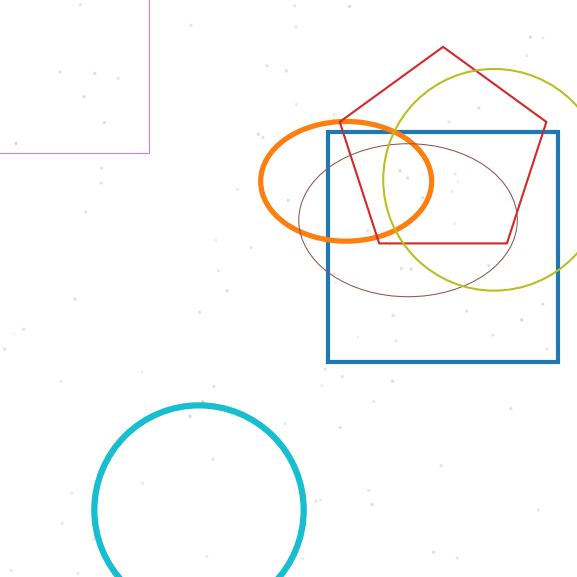[{"shape": "square", "thickness": 2, "radius": 1.0, "center": [0.767, 0.572]}, {"shape": "oval", "thickness": 2.5, "radius": 0.74, "center": [0.599, 0.685]}, {"shape": "pentagon", "thickness": 1, "radius": 0.94, "center": [0.767, 0.73]}, {"shape": "oval", "thickness": 0.5, "radius": 0.95, "center": [0.707, 0.618]}, {"shape": "square", "thickness": 0.5, "radius": 0.67, "center": [0.124, 0.869]}, {"shape": "circle", "thickness": 1, "radius": 0.96, "center": [0.856, 0.688]}, {"shape": "circle", "thickness": 3, "radius": 0.91, "center": [0.345, 0.116]}]